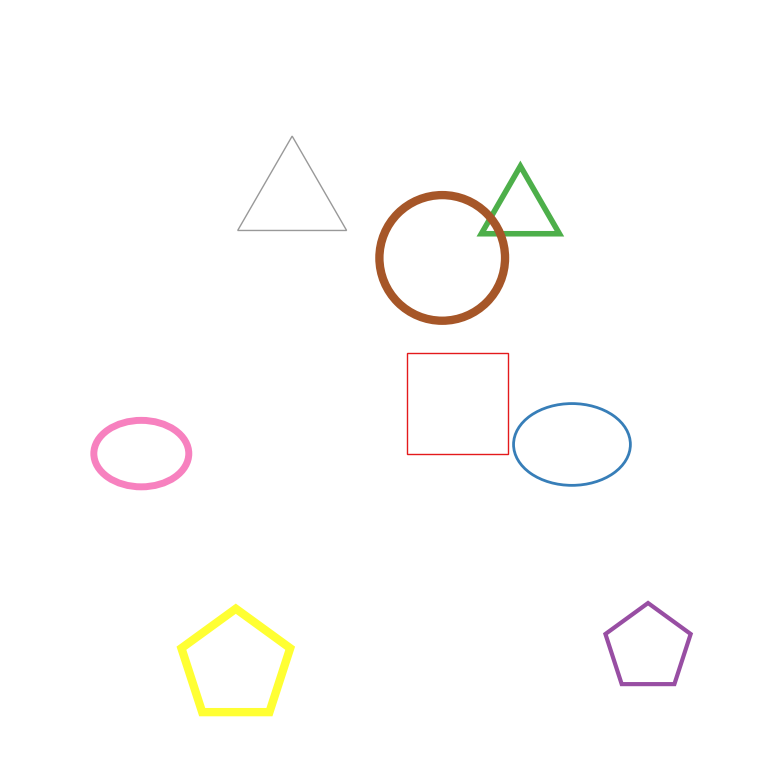[{"shape": "square", "thickness": 0.5, "radius": 0.33, "center": [0.594, 0.476]}, {"shape": "oval", "thickness": 1, "radius": 0.38, "center": [0.743, 0.423]}, {"shape": "triangle", "thickness": 2, "radius": 0.29, "center": [0.676, 0.726]}, {"shape": "pentagon", "thickness": 1.5, "radius": 0.29, "center": [0.842, 0.159]}, {"shape": "pentagon", "thickness": 3, "radius": 0.37, "center": [0.306, 0.135]}, {"shape": "circle", "thickness": 3, "radius": 0.41, "center": [0.574, 0.665]}, {"shape": "oval", "thickness": 2.5, "radius": 0.31, "center": [0.184, 0.411]}, {"shape": "triangle", "thickness": 0.5, "radius": 0.41, "center": [0.379, 0.742]}]